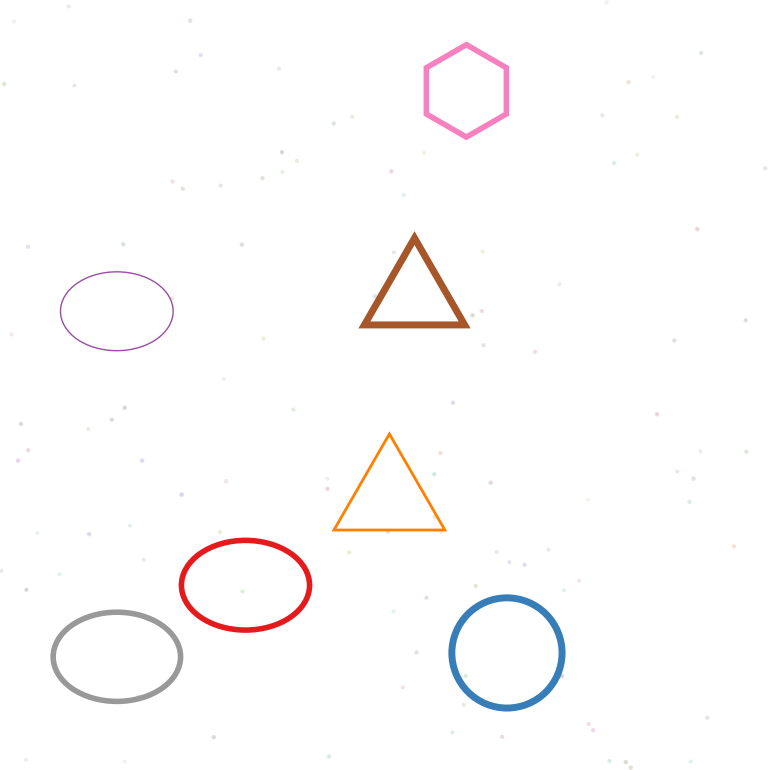[{"shape": "oval", "thickness": 2, "radius": 0.42, "center": [0.319, 0.24]}, {"shape": "circle", "thickness": 2.5, "radius": 0.36, "center": [0.658, 0.152]}, {"shape": "oval", "thickness": 0.5, "radius": 0.37, "center": [0.152, 0.596]}, {"shape": "triangle", "thickness": 1, "radius": 0.42, "center": [0.506, 0.353]}, {"shape": "triangle", "thickness": 2.5, "radius": 0.38, "center": [0.538, 0.616]}, {"shape": "hexagon", "thickness": 2, "radius": 0.3, "center": [0.606, 0.882]}, {"shape": "oval", "thickness": 2, "radius": 0.41, "center": [0.152, 0.147]}]